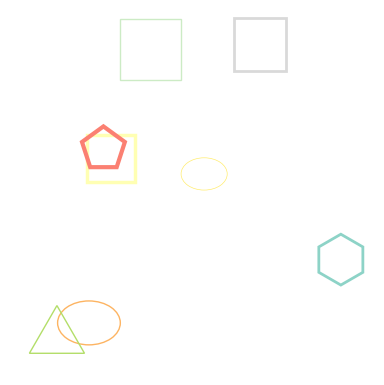[{"shape": "hexagon", "thickness": 2, "radius": 0.33, "center": [0.885, 0.326]}, {"shape": "square", "thickness": 2.5, "radius": 0.31, "center": [0.289, 0.588]}, {"shape": "pentagon", "thickness": 3, "radius": 0.29, "center": [0.269, 0.613]}, {"shape": "oval", "thickness": 1, "radius": 0.41, "center": [0.231, 0.161]}, {"shape": "triangle", "thickness": 1, "radius": 0.41, "center": [0.148, 0.124]}, {"shape": "square", "thickness": 2, "radius": 0.34, "center": [0.675, 0.885]}, {"shape": "square", "thickness": 1, "radius": 0.4, "center": [0.392, 0.871]}, {"shape": "oval", "thickness": 0.5, "radius": 0.3, "center": [0.53, 0.548]}]